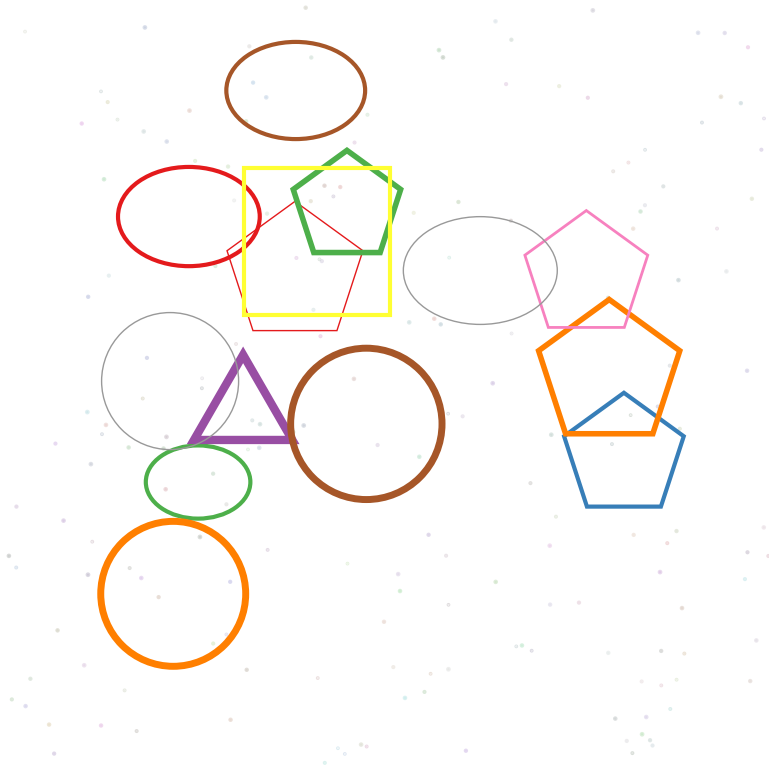[{"shape": "pentagon", "thickness": 0.5, "radius": 0.46, "center": [0.383, 0.646]}, {"shape": "oval", "thickness": 1.5, "radius": 0.46, "center": [0.245, 0.719]}, {"shape": "pentagon", "thickness": 1.5, "radius": 0.41, "center": [0.81, 0.408]}, {"shape": "pentagon", "thickness": 2, "radius": 0.37, "center": [0.451, 0.731]}, {"shape": "oval", "thickness": 1.5, "radius": 0.34, "center": [0.257, 0.374]}, {"shape": "triangle", "thickness": 3, "radius": 0.37, "center": [0.316, 0.465]}, {"shape": "pentagon", "thickness": 2, "radius": 0.48, "center": [0.791, 0.515]}, {"shape": "circle", "thickness": 2.5, "radius": 0.47, "center": [0.225, 0.229]}, {"shape": "square", "thickness": 1.5, "radius": 0.48, "center": [0.411, 0.687]}, {"shape": "oval", "thickness": 1.5, "radius": 0.45, "center": [0.384, 0.882]}, {"shape": "circle", "thickness": 2.5, "radius": 0.49, "center": [0.476, 0.45]}, {"shape": "pentagon", "thickness": 1, "radius": 0.42, "center": [0.761, 0.643]}, {"shape": "circle", "thickness": 0.5, "radius": 0.44, "center": [0.221, 0.505]}, {"shape": "oval", "thickness": 0.5, "radius": 0.5, "center": [0.624, 0.649]}]